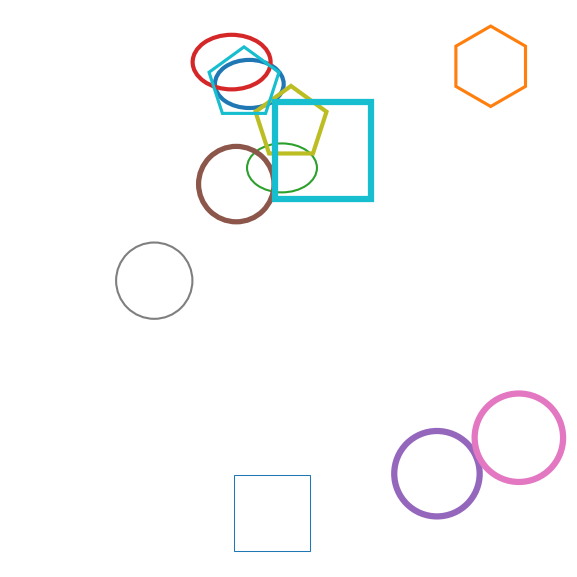[{"shape": "square", "thickness": 0.5, "radius": 0.33, "center": [0.471, 0.111]}, {"shape": "oval", "thickness": 2, "radius": 0.3, "center": [0.432, 0.854]}, {"shape": "hexagon", "thickness": 1.5, "radius": 0.35, "center": [0.85, 0.884]}, {"shape": "oval", "thickness": 1, "radius": 0.3, "center": [0.488, 0.708]}, {"shape": "oval", "thickness": 2, "radius": 0.34, "center": [0.401, 0.892]}, {"shape": "circle", "thickness": 3, "radius": 0.37, "center": [0.757, 0.179]}, {"shape": "circle", "thickness": 2.5, "radius": 0.33, "center": [0.409, 0.68]}, {"shape": "circle", "thickness": 3, "radius": 0.38, "center": [0.898, 0.241]}, {"shape": "circle", "thickness": 1, "radius": 0.33, "center": [0.267, 0.513]}, {"shape": "pentagon", "thickness": 2, "radius": 0.32, "center": [0.504, 0.786]}, {"shape": "pentagon", "thickness": 1.5, "radius": 0.32, "center": [0.423, 0.854]}, {"shape": "square", "thickness": 3, "radius": 0.42, "center": [0.559, 0.739]}]